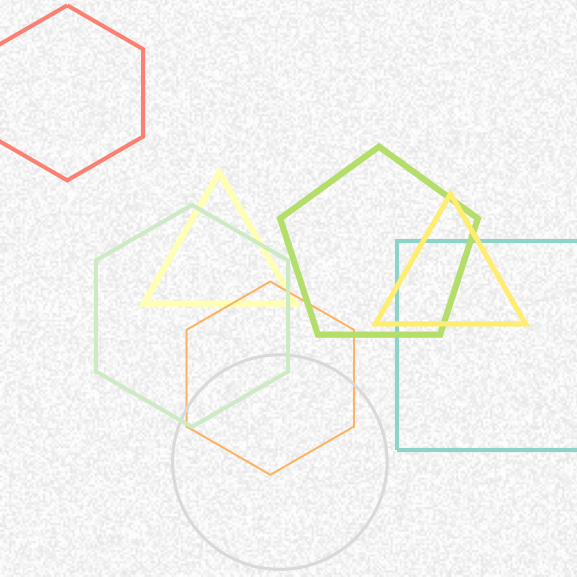[{"shape": "square", "thickness": 2, "radius": 0.9, "center": [0.869, 0.401]}, {"shape": "triangle", "thickness": 3, "radius": 0.76, "center": [0.38, 0.549]}, {"shape": "hexagon", "thickness": 2, "radius": 0.76, "center": [0.117, 0.838]}, {"shape": "hexagon", "thickness": 1, "radius": 0.84, "center": [0.468, 0.344]}, {"shape": "pentagon", "thickness": 3, "radius": 0.9, "center": [0.656, 0.565]}, {"shape": "circle", "thickness": 1.5, "radius": 0.93, "center": [0.485, 0.199]}, {"shape": "hexagon", "thickness": 2, "radius": 0.96, "center": [0.333, 0.452]}, {"shape": "triangle", "thickness": 2.5, "radius": 0.75, "center": [0.78, 0.513]}]